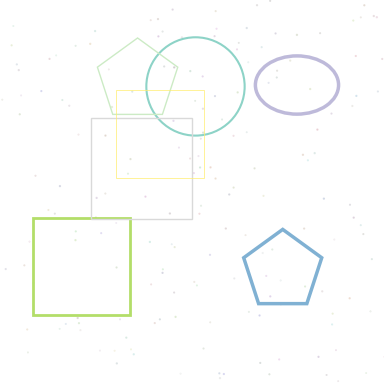[{"shape": "circle", "thickness": 1.5, "radius": 0.64, "center": [0.508, 0.775]}, {"shape": "oval", "thickness": 2.5, "radius": 0.54, "center": [0.771, 0.779]}, {"shape": "pentagon", "thickness": 2.5, "radius": 0.53, "center": [0.734, 0.298]}, {"shape": "square", "thickness": 2, "radius": 0.63, "center": [0.212, 0.307]}, {"shape": "square", "thickness": 1, "radius": 0.65, "center": [0.368, 0.563]}, {"shape": "pentagon", "thickness": 1, "radius": 0.55, "center": [0.357, 0.792]}, {"shape": "square", "thickness": 0.5, "radius": 0.57, "center": [0.415, 0.651]}]